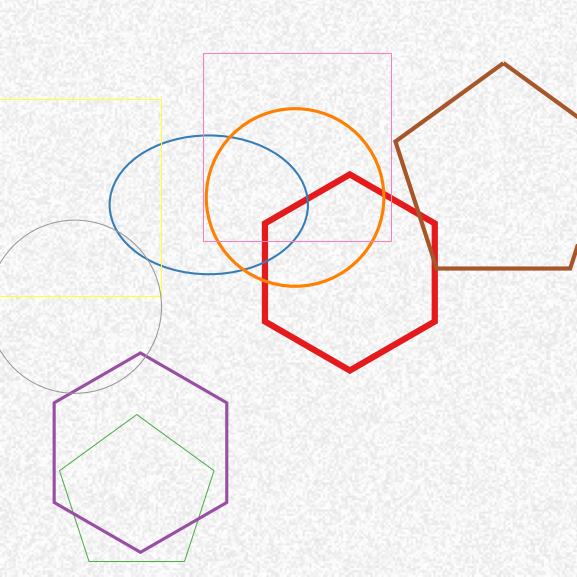[{"shape": "hexagon", "thickness": 3, "radius": 0.85, "center": [0.606, 0.527]}, {"shape": "oval", "thickness": 1, "radius": 0.86, "center": [0.362, 0.644]}, {"shape": "pentagon", "thickness": 0.5, "radius": 0.7, "center": [0.237, 0.141]}, {"shape": "hexagon", "thickness": 1.5, "radius": 0.86, "center": [0.243, 0.215]}, {"shape": "circle", "thickness": 1.5, "radius": 0.77, "center": [0.511, 0.657]}, {"shape": "square", "thickness": 0.5, "radius": 0.85, "center": [0.108, 0.657]}, {"shape": "pentagon", "thickness": 2, "radius": 0.98, "center": [0.872, 0.693]}, {"shape": "square", "thickness": 0.5, "radius": 0.82, "center": [0.514, 0.744]}, {"shape": "circle", "thickness": 0.5, "radius": 0.75, "center": [0.13, 0.468]}]